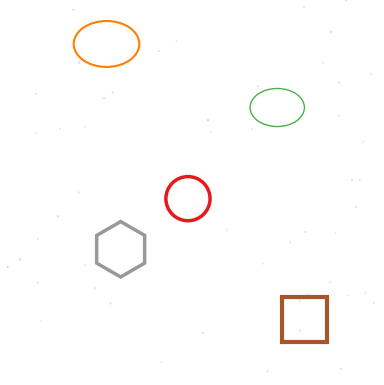[{"shape": "circle", "thickness": 2.5, "radius": 0.29, "center": [0.488, 0.484]}, {"shape": "oval", "thickness": 1, "radius": 0.35, "center": [0.72, 0.721]}, {"shape": "oval", "thickness": 1.5, "radius": 0.43, "center": [0.277, 0.886]}, {"shape": "square", "thickness": 3, "radius": 0.29, "center": [0.791, 0.171]}, {"shape": "hexagon", "thickness": 2.5, "radius": 0.36, "center": [0.313, 0.353]}]